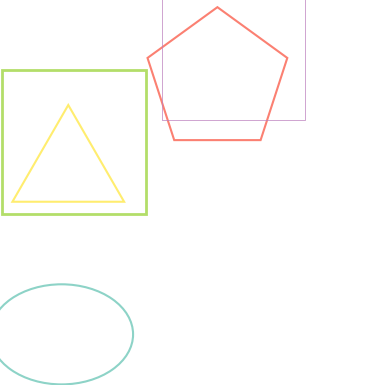[{"shape": "oval", "thickness": 1.5, "radius": 0.93, "center": [0.16, 0.132]}, {"shape": "pentagon", "thickness": 1.5, "radius": 0.95, "center": [0.565, 0.79]}, {"shape": "square", "thickness": 2, "radius": 0.94, "center": [0.191, 0.632]}, {"shape": "square", "thickness": 0.5, "radius": 0.93, "center": [0.607, 0.875]}, {"shape": "triangle", "thickness": 1.5, "radius": 0.84, "center": [0.177, 0.56]}]